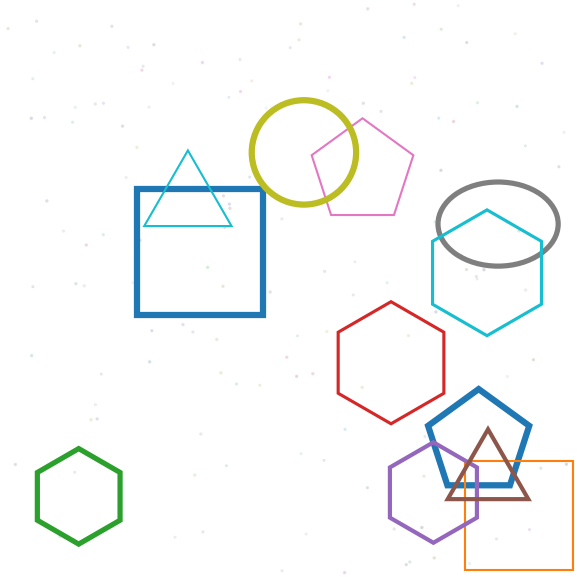[{"shape": "pentagon", "thickness": 3, "radius": 0.46, "center": [0.829, 0.233]}, {"shape": "square", "thickness": 3, "radius": 0.55, "center": [0.346, 0.562]}, {"shape": "square", "thickness": 1, "radius": 0.47, "center": [0.899, 0.106]}, {"shape": "hexagon", "thickness": 2.5, "radius": 0.41, "center": [0.136, 0.14]}, {"shape": "hexagon", "thickness": 1.5, "radius": 0.53, "center": [0.677, 0.371]}, {"shape": "hexagon", "thickness": 2, "radius": 0.43, "center": [0.75, 0.146]}, {"shape": "triangle", "thickness": 2, "radius": 0.4, "center": [0.845, 0.175]}, {"shape": "pentagon", "thickness": 1, "radius": 0.46, "center": [0.628, 0.702]}, {"shape": "oval", "thickness": 2.5, "radius": 0.52, "center": [0.863, 0.611]}, {"shape": "circle", "thickness": 3, "radius": 0.45, "center": [0.526, 0.735]}, {"shape": "triangle", "thickness": 1, "radius": 0.44, "center": [0.325, 0.651]}, {"shape": "hexagon", "thickness": 1.5, "radius": 0.54, "center": [0.843, 0.527]}]